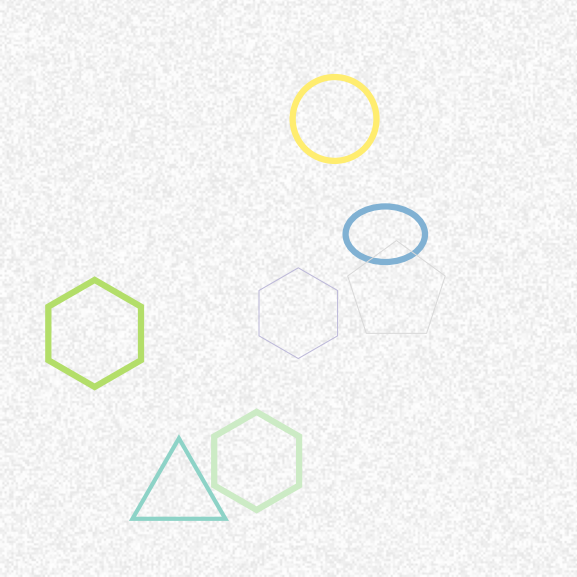[{"shape": "triangle", "thickness": 2, "radius": 0.46, "center": [0.31, 0.147]}, {"shape": "hexagon", "thickness": 0.5, "radius": 0.39, "center": [0.517, 0.457]}, {"shape": "oval", "thickness": 3, "radius": 0.34, "center": [0.667, 0.594]}, {"shape": "hexagon", "thickness": 3, "radius": 0.46, "center": [0.164, 0.422]}, {"shape": "pentagon", "thickness": 0.5, "radius": 0.44, "center": [0.686, 0.494]}, {"shape": "hexagon", "thickness": 3, "radius": 0.42, "center": [0.444, 0.201]}, {"shape": "circle", "thickness": 3, "radius": 0.36, "center": [0.579, 0.793]}]